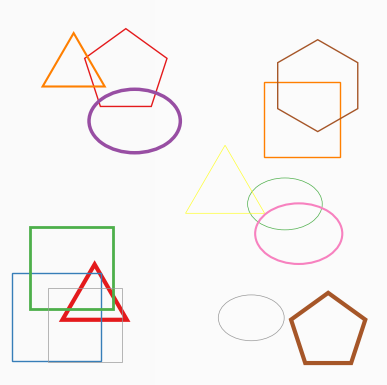[{"shape": "pentagon", "thickness": 1, "radius": 0.56, "center": [0.325, 0.814]}, {"shape": "triangle", "thickness": 3, "radius": 0.48, "center": [0.244, 0.217]}, {"shape": "square", "thickness": 1, "radius": 0.57, "center": [0.146, 0.177]}, {"shape": "oval", "thickness": 0.5, "radius": 0.48, "center": [0.735, 0.47]}, {"shape": "square", "thickness": 2, "radius": 0.53, "center": [0.184, 0.305]}, {"shape": "oval", "thickness": 2.5, "radius": 0.59, "center": [0.348, 0.686]}, {"shape": "square", "thickness": 1, "radius": 0.49, "center": [0.779, 0.689]}, {"shape": "triangle", "thickness": 1.5, "radius": 0.46, "center": [0.19, 0.822]}, {"shape": "triangle", "thickness": 0.5, "radius": 0.59, "center": [0.581, 0.505]}, {"shape": "hexagon", "thickness": 1, "radius": 0.6, "center": [0.82, 0.778]}, {"shape": "pentagon", "thickness": 3, "radius": 0.5, "center": [0.847, 0.139]}, {"shape": "oval", "thickness": 1.5, "radius": 0.56, "center": [0.771, 0.393]}, {"shape": "oval", "thickness": 0.5, "radius": 0.43, "center": [0.648, 0.174]}, {"shape": "square", "thickness": 0.5, "radius": 0.48, "center": [0.219, 0.157]}]